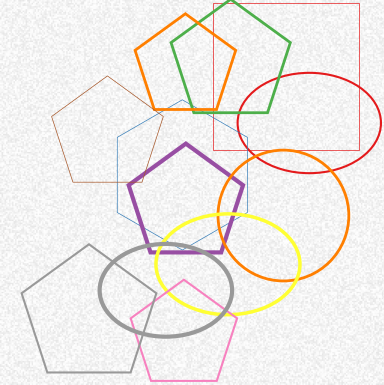[{"shape": "oval", "thickness": 1.5, "radius": 0.93, "center": [0.803, 0.681]}, {"shape": "square", "thickness": 0.5, "radius": 0.95, "center": [0.744, 0.801]}, {"shape": "hexagon", "thickness": 0.5, "radius": 0.98, "center": [0.474, 0.546]}, {"shape": "pentagon", "thickness": 2, "radius": 0.81, "center": [0.599, 0.839]}, {"shape": "pentagon", "thickness": 3, "radius": 0.78, "center": [0.483, 0.471]}, {"shape": "circle", "thickness": 2, "radius": 0.85, "center": [0.736, 0.44]}, {"shape": "pentagon", "thickness": 2, "radius": 0.69, "center": [0.482, 0.827]}, {"shape": "oval", "thickness": 2.5, "radius": 0.94, "center": [0.592, 0.314]}, {"shape": "pentagon", "thickness": 0.5, "radius": 0.76, "center": [0.279, 0.65]}, {"shape": "pentagon", "thickness": 1.5, "radius": 0.73, "center": [0.478, 0.128]}, {"shape": "oval", "thickness": 3, "radius": 0.86, "center": [0.431, 0.246]}, {"shape": "pentagon", "thickness": 1.5, "radius": 0.92, "center": [0.231, 0.181]}]